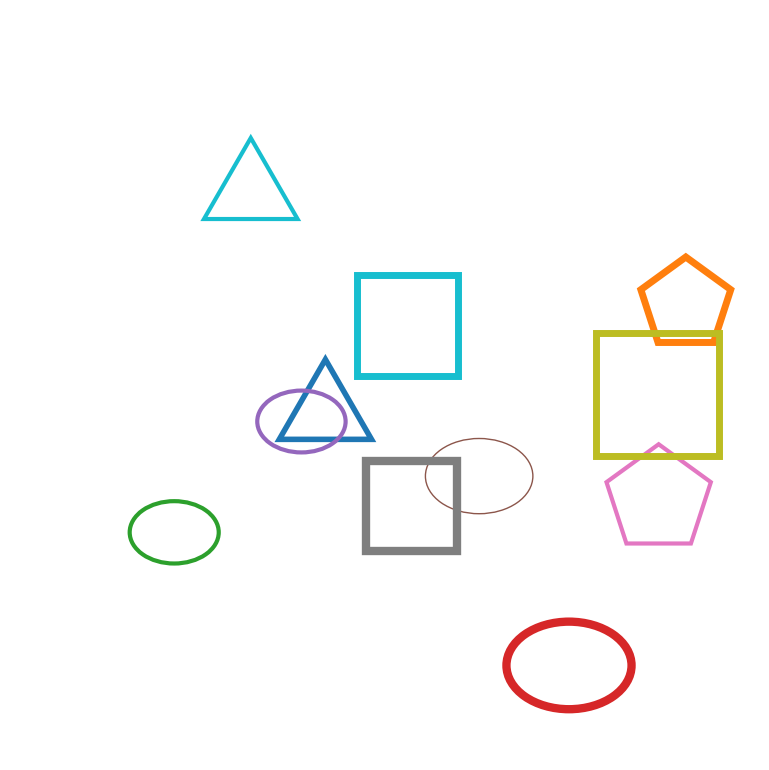[{"shape": "triangle", "thickness": 2, "radius": 0.35, "center": [0.423, 0.464]}, {"shape": "pentagon", "thickness": 2.5, "radius": 0.31, "center": [0.891, 0.605]}, {"shape": "oval", "thickness": 1.5, "radius": 0.29, "center": [0.226, 0.309]}, {"shape": "oval", "thickness": 3, "radius": 0.41, "center": [0.739, 0.136]}, {"shape": "oval", "thickness": 1.5, "radius": 0.29, "center": [0.391, 0.453]}, {"shape": "oval", "thickness": 0.5, "radius": 0.35, "center": [0.622, 0.382]}, {"shape": "pentagon", "thickness": 1.5, "radius": 0.36, "center": [0.855, 0.352]}, {"shape": "square", "thickness": 3, "radius": 0.29, "center": [0.534, 0.343]}, {"shape": "square", "thickness": 2.5, "radius": 0.4, "center": [0.854, 0.488]}, {"shape": "triangle", "thickness": 1.5, "radius": 0.35, "center": [0.326, 0.751]}, {"shape": "square", "thickness": 2.5, "radius": 0.33, "center": [0.529, 0.577]}]